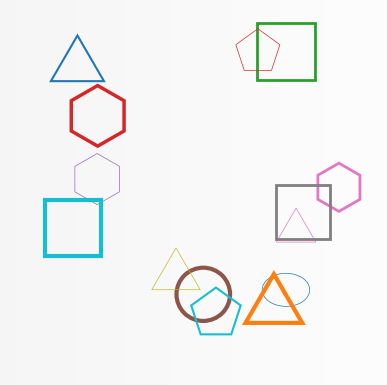[{"shape": "triangle", "thickness": 1.5, "radius": 0.4, "center": [0.2, 0.829]}, {"shape": "oval", "thickness": 0.5, "radius": 0.31, "center": [0.738, 0.247]}, {"shape": "triangle", "thickness": 3, "radius": 0.42, "center": [0.707, 0.204]}, {"shape": "square", "thickness": 2, "radius": 0.37, "center": [0.738, 0.866]}, {"shape": "hexagon", "thickness": 2.5, "radius": 0.39, "center": [0.252, 0.699]}, {"shape": "pentagon", "thickness": 0.5, "radius": 0.3, "center": [0.665, 0.865]}, {"shape": "hexagon", "thickness": 0.5, "radius": 0.33, "center": [0.251, 0.535]}, {"shape": "circle", "thickness": 3, "radius": 0.35, "center": [0.525, 0.236]}, {"shape": "hexagon", "thickness": 2, "radius": 0.31, "center": [0.875, 0.514]}, {"shape": "triangle", "thickness": 0.5, "radius": 0.29, "center": [0.764, 0.401]}, {"shape": "square", "thickness": 2, "radius": 0.35, "center": [0.781, 0.449]}, {"shape": "triangle", "thickness": 0.5, "radius": 0.36, "center": [0.454, 0.284]}, {"shape": "pentagon", "thickness": 1.5, "radius": 0.34, "center": [0.557, 0.186]}, {"shape": "square", "thickness": 3, "radius": 0.36, "center": [0.188, 0.408]}]